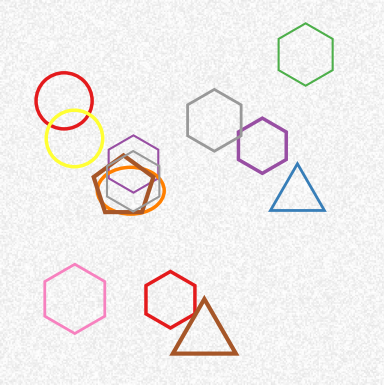[{"shape": "hexagon", "thickness": 2.5, "radius": 0.37, "center": [0.443, 0.221]}, {"shape": "circle", "thickness": 2.5, "radius": 0.36, "center": [0.166, 0.738]}, {"shape": "triangle", "thickness": 2, "radius": 0.4, "center": [0.773, 0.494]}, {"shape": "hexagon", "thickness": 1.5, "radius": 0.41, "center": [0.794, 0.858]}, {"shape": "hexagon", "thickness": 1.5, "radius": 0.37, "center": [0.347, 0.574]}, {"shape": "hexagon", "thickness": 2.5, "radius": 0.36, "center": [0.681, 0.621]}, {"shape": "oval", "thickness": 2.5, "radius": 0.43, "center": [0.34, 0.505]}, {"shape": "circle", "thickness": 2.5, "radius": 0.37, "center": [0.193, 0.64]}, {"shape": "pentagon", "thickness": 3, "radius": 0.41, "center": [0.321, 0.515]}, {"shape": "triangle", "thickness": 3, "radius": 0.47, "center": [0.531, 0.129]}, {"shape": "hexagon", "thickness": 2, "radius": 0.45, "center": [0.194, 0.224]}, {"shape": "hexagon", "thickness": 1.5, "radius": 0.39, "center": [0.346, 0.529]}, {"shape": "hexagon", "thickness": 2, "radius": 0.4, "center": [0.557, 0.687]}]